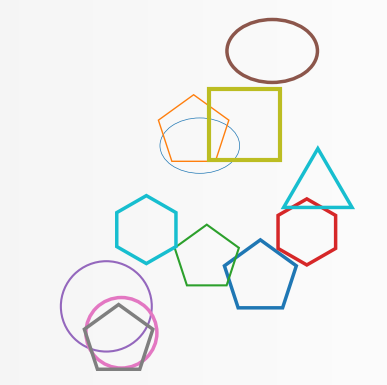[{"shape": "oval", "thickness": 0.5, "radius": 0.51, "center": [0.516, 0.622]}, {"shape": "pentagon", "thickness": 2.5, "radius": 0.49, "center": [0.672, 0.279]}, {"shape": "pentagon", "thickness": 1, "radius": 0.48, "center": [0.5, 0.658]}, {"shape": "pentagon", "thickness": 1.5, "radius": 0.44, "center": [0.534, 0.329]}, {"shape": "hexagon", "thickness": 2.5, "radius": 0.43, "center": [0.792, 0.398]}, {"shape": "circle", "thickness": 1.5, "radius": 0.59, "center": [0.274, 0.204]}, {"shape": "oval", "thickness": 2.5, "radius": 0.58, "center": [0.702, 0.868]}, {"shape": "circle", "thickness": 2.5, "radius": 0.46, "center": [0.313, 0.136]}, {"shape": "pentagon", "thickness": 2.5, "radius": 0.46, "center": [0.306, 0.116]}, {"shape": "square", "thickness": 3, "radius": 0.46, "center": [0.631, 0.677]}, {"shape": "triangle", "thickness": 2.5, "radius": 0.51, "center": [0.82, 0.512]}, {"shape": "hexagon", "thickness": 2.5, "radius": 0.44, "center": [0.378, 0.404]}]